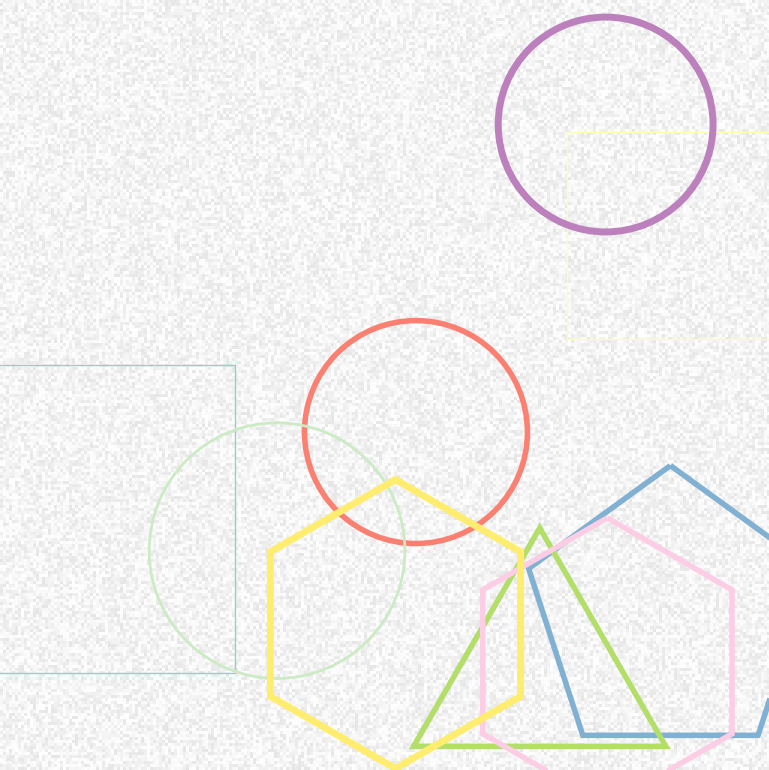[{"shape": "square", "thickness": 0.5, "radius": 1.0, "center": [0.106, 0.326]}, {"shape": "square", "thickness": 0.5, "radius": 0.67, "center": [0.871, 0.694]}, {"shape": "circle", "thickness": 2, "radius": 0.72, "center": [0.54, 0.439]}, {"shape": "pentagon", "thickness": 2, "radius": 0.97, "center": [0.871, 0.202]}, {"shape": "triangle", "thickness": 2, "radius": 0.95, "center": [0.701, 0.125]}, {"shape": "hexagon", "thickness": 2, "radius": 0.93, "center": [0.789, 0.14]}, {"shape": "circle", "thickness": 2.5, "radius": 0.7, "center": [0.787, 0.838]}, {"shape": "circle", "thickness": 1, "radius": 0.83, "center": [0.36, 0.285]}, {"shape": "hexagon", "thickness": 2.5, "radius": 0.94, "center": [0.514, 0.189]}]